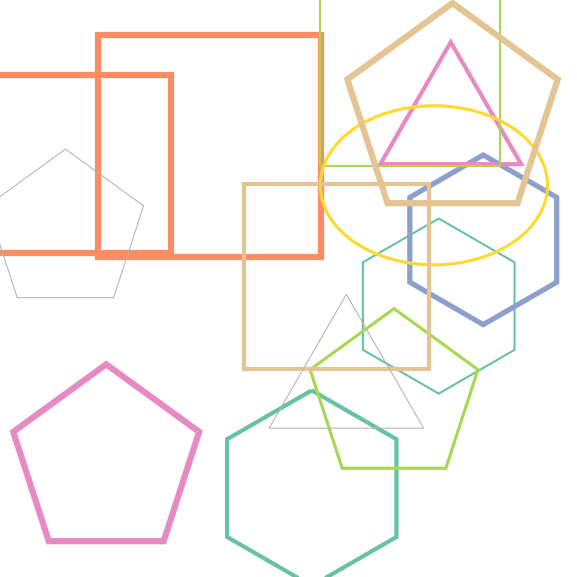[{"shape": "hexagon", "thickness": 1, "radius": 0.76, "center": [0.76, 0.469]}, {"shape": "hexagon", "thickness": 2, "radius": 0.85, "center": [0.54, 0.154]}, {"shape": "square", "thickness": 3, "radius": 0.77, "center": [0.142, 0.716]}, {"shape": "square", "thickness": 3, "radius": 0.96, "center": [0.362, 0.747]}, {"shape": "hexagon", "thickness": 2.5, "radius": 0.73, "center": [0.837, 0.584]}, {"shape": "triangle", "thickness": 2, "radius": 0.7, "center": [0.781, 0.785]}, {"shape": "pentagon", "thickness": 3, "radius": 0.85, "center": [0.184, 0.199]}, {"shape": "pentagon", "thickness": 1.5, "radius": 0.76, "center": [0.682, 0.312]}, {"shape": "square", "thickness": 1, "radius": 0.78, "center": [0.709, 0.867]}, {"shape": "oval", "thickness": 1.5, "radius": 0.98, "center": [0.751, 0.678]}, {"shape": "square", "thickness": 2, "radius": 0.8, "center": [0.583, 0.52]}, {"shape": "pentagon", "thickness": 3, "radius": 0.96, "center": [0.784, 0.802]}, {"shape": "pentagon", "thickness": 0.5, "radius": 0.71, "center": [0.113, 0.599]}, {"shape": "triangle", "thickness": 0.5, "radius": 0.77, "center": [0.6, 0.335]}]